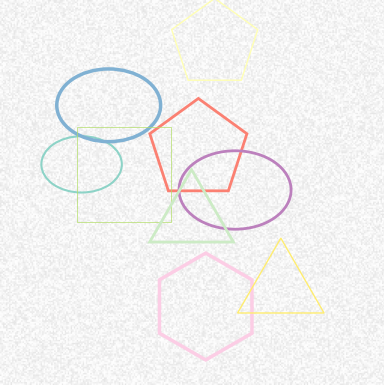[{"shape": "oval", "thickness": 1.5, "radius": 0.52, "center": [0.212, 0.573]}, {"shape": "pentagon", "thickness": 1, "radius": 0.59, "center": [0.558, 0.887]}, {"shape": "pentagon", "thickness": 2, "radius": 0.66, "center": [0.515, 0.612]}, {"shape": "oval", "thickness": 2.5, "radius": 0.67, "center": [0.282, 0.726]}, {"shape": "square", "thickness": 0.5, "radius": 0.61, "center": [0.322, 0.547]}, {"shape": "hexagon", "thickness": 2.5, "radius": 0.69, "center": [0.534, 0.204]}, {"shape": "oval", "thickness": 2, "radius": 0.73, "center": [0.611, 0.507]}, {"shape": "triangle", "thickness": 2, "radius": 0.63, "center": [0.497, 0.434]}, {"shape": "triangle", "thickness": 1, "radius": 0.65, "center": [0.729, 0.252]}]